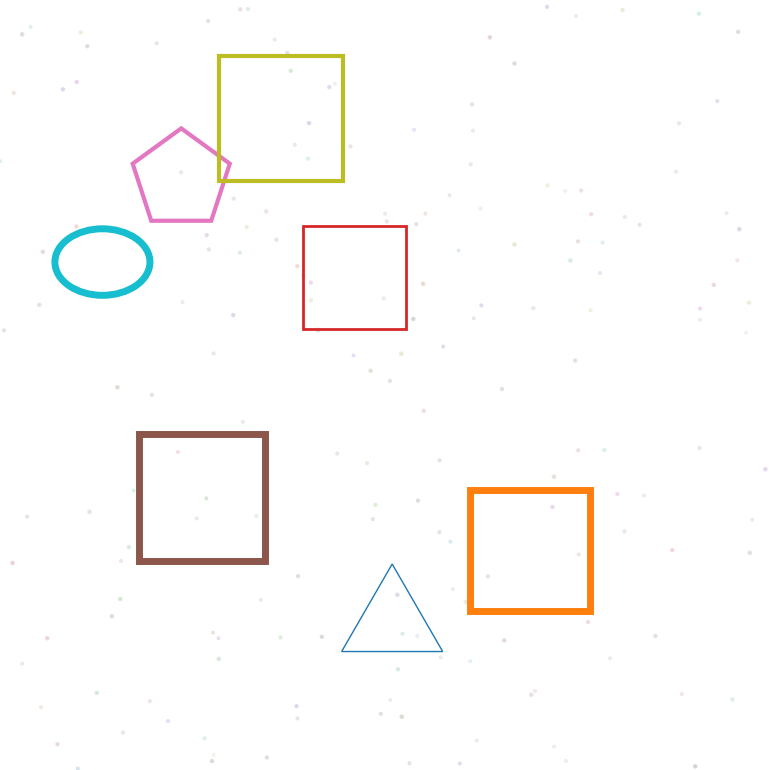[{"shape": "triangle", "thickness": 0.5, "radius": 0.38, "center": [0.509, 0.192]}, {"shape": "square", "thickness": 2.5, "radius": 0.39, "center": [0.688, 0.285]}, {"shape": "square", "thickness": 1, "radius": 0.33, "center": [0.46, 0.639]}, {"shape": "square", "thickness": 2.5, "radius": 0.41, "center": [0.263, 0.354]}, {"shape": "pentagon", "thickness": 1.5, "radius": 0.33, "center": [0.235, 0.767]}, {"shape": "square", "thickness": 1.5, "radius": 0.4, "center": [0.365, 0.846]}, {"shape": "oval", "thickness": 2.5, "radius": 0.31, "center": [0.133, 0.66]}]